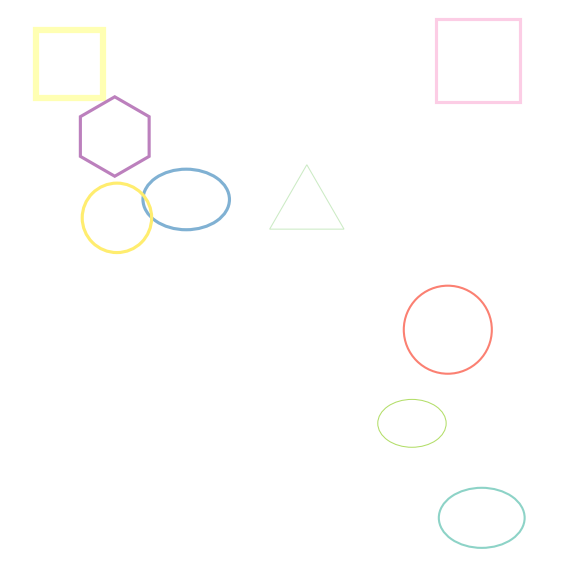[{"shape": "oval", "thickness": 1, "radius": 0.37, "center": [0.834, 0.102]}, {"shape": "square", "thickness": 3, "radius": 0.29, "center": [0.12, 0.889]}, {"shape": "circle", "thickness": 1, "radius": 0.38, "center": [0.775, 0.428]}, {"shape": "oval", "thickness": 1.5, "radius": 0.37, "center": [0.322, 0.654]}, {"shape": "oval", "thickness": 0.5, "radius": 0.3, "center": [0.713, 0.266]}, {"shape": "square", "thickness": 1.5, "radius": 0.36, "center": [0.828, 0.894]}, {"shape": "hexagon", "thickness": 1.5, "radius": 0.34, "center": [0.199, 0.763]}, {"shape": "triangle", "thickness": 0.5, "radius": 0.37, "center": [0.531, 0.64]}, {"shape": "circle", "thickness": 1.5, "radius": 0.3, "center": [0.202, 0.622]}]